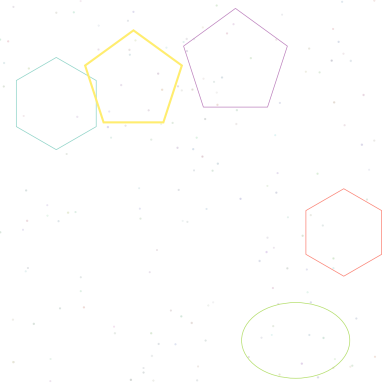[{"shape": "hexagon", "thickness": 0.5, "radius": 0.6, "center": [0.146, 0.731]}, {"shape": "hexagon", "thickness": 0.5, "radius": 0.57, "center": [0.893, 0.396]}, {"shape": "oval", "thickness": 0.5, "radius": 0.7, "center": [0.768, 0.116]}, {"shape": "pentagon", "thickness": 0.5, "radius": 0.71, "center": [0.612, 0.836]}, {"shape": "pentagon", "thickness": 1.5, "radius": 0.66, "center": [0.347, 0.789]}]